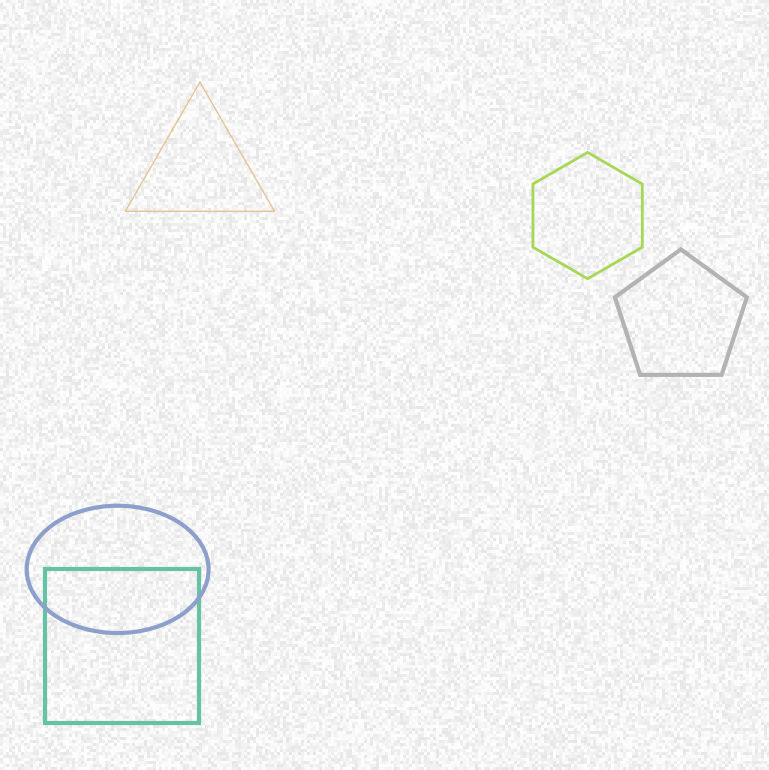[{"shape": "square", "thickness": 1.5, "radius": 0.5, "center": [0.158, 0.161]}, {"shape": "oval", "thickness": 1.5, "radius": 0.59, "center": [0.153, 0.261]}, {"shape": "hexagon", "thickness": 1, "radius": 0.41, "center": [0.763, 0.72]}, {"shape": "triangle", "thickness": 0.5, "radius": 0.56, "center": [0.26, 0.782]}, {"shape": "pentagon", "thickness": 1.5, "radius": 0.45, "center": [0.884, 0.586]}]